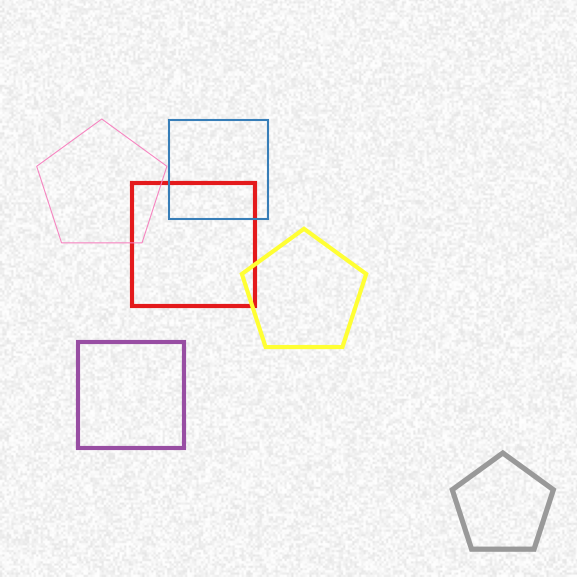[{"shape": "square", "thickness": 2, "radius": 0.53, "center": [0.336, 0.576]}, {"shape": "square", "thickness": 1, "radius": 0.43, "center": [0.379, 0.706]}, {"shape": "square", "thickness": 2, "radius": 0.46, "center": [0.227, 0.315]}, {"shape": "pentagon", "thickness": 2, "radius": 0.57, "center": [0.526, 0.49]}, {"shape": "pentagon", "thickness": 0.5, "radius": 0.59, "center": [0.176, 0.675]}, {"shape": "pentagon", "thickness": 2.5, "radius": 0.46, "center": [0.871, 0.123]}]